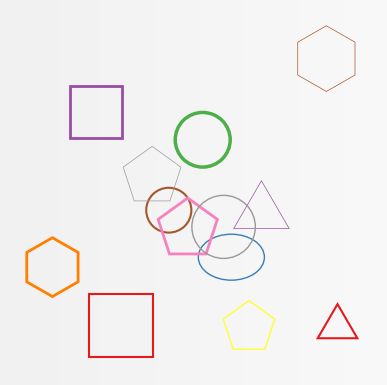[{"shape": "square", "thickness": 1.5, "radius": 0.41, "center": [0.313, 0.154]}, {"shape": "triangle", "thickness": 1.5, "radius": 0.3, "center": [0.871, 0.151]}, {"shape": "oval", "thickness": 1, "radius": 0.43, "center": [0.597, 0.332]}, {"shape": "circle", "thickness": 2.5, "radius": 0.35, "center": [0.523, 0.637]}, {"shape": "triangle", "thickness": 0.5, "radius": 0.41, "center": [0.675, 0.448]}, {"shape": "square", "thickness": 2, "radius": 0.34, "center": [0.249, 0.709]}, {"shape": "hexagon", "thickness": 2, "radius": 0.38, "center": [0.135, 0.306]}, {"shape": "pentagon", "thickness": 1, "radius": 0.35, "center": [0.643, 0.15]}, {"shape": "hexagon", "thickness": 0.5, "radius": 0.43, "center": [0.842, 0.848]}, {"shape": "circle", "thickness": 1.5, "radius": 0.29, "center": [0.436, 0.454]}, {"shape": "pentagon", "thickness": 2, "radius": 0.4, "center": [0.485, 0.405]}, {"shape": "pentagon", "thickness": 0.5, "radius": 0.39, "center": [0.392, 0.542]}, {"shape": "circle", "thickness": 1, "radius": 0.41, "center": [0.577, 0.411]}]